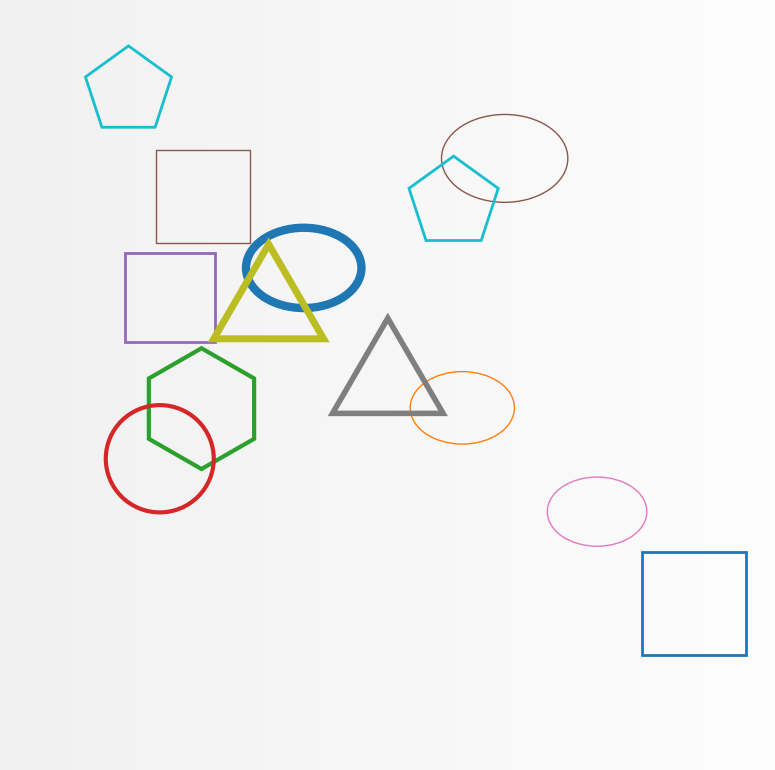[{"shape": "oval", "thickness": 3, "radius": 0.37, "center": [0.392, 0.652]}, {"shape": "square", "thickness": 1, "radius": 0.34, "center": [0.895, 0.217]}, {"shape": "oval", "thickness": 0.5, "radius": 0.34, "center": [0.597, 0.47]}, {"shape": "hexagon", "thickness": 1.5, "radius": 0.39, "center": [0.26, 0.469]}, {"shape": "circle", "thickness": 1.5, "radius": 0.35, "center": [0.206, 0.404]}, {"shape": "square", "thickness": 1, "radius": 0.29, "center": [0.219, 0.614]}, {"shape": "oval", "thickness": 0.5, "radius": 0.41, "center": [0.651, 0.794]}, {"shape": "square", "thickness": 0.5, "radius": 0.3, "center": [0.262, 0.745]}, {"shape": "oval", "thickness": 0.5, "radius": 0.32, "center": [0.77, 0.336]}, {"shape": "triangle", "thickness": 2, "radius": 0.41, "center": [0.5, 0.504]}, {"shape": "triangle", "thickness": 2.5, "radius": 0.41, "center": [0.347, 0.601]}, {"shape": "pentagon", "thickness": 1, "radius": 0.3, "center": [0.585, 0.737]}, {"shape": "pentagon", "thickness": 1, "radius": 0.29, "center": [0.166, 0.882]}]